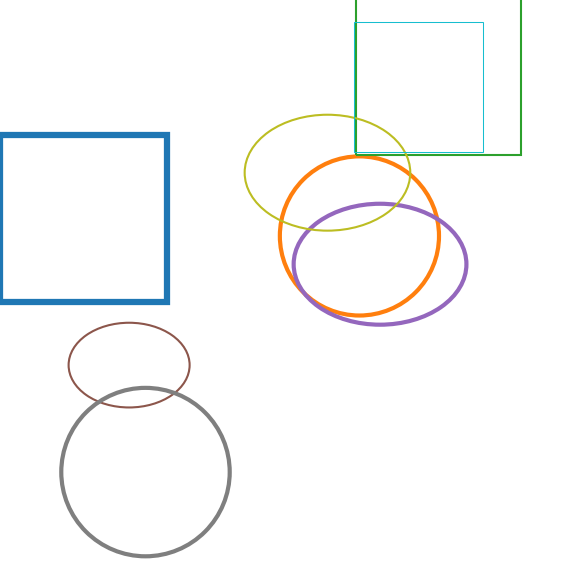[{"shape": "square", "thickness": 3, "radius": 0.72, "center": [0.145, 0.621]}, {"shape": "circle", "thickness": 2, "radius": 0.69, "center": [0.622, 0.591]}, {"shape": "square", "thickness": 1, "radius": 0.71, "center": [0.759, 0.873]}, {"shape": "oval", "thickness": 2, "radius": 0.75, "center": [0.658, 0.542]}, {"shape": "oval", "thickness": 1, "radius": 0.52, "center": [0.224, 0.367]}, {"shape": "circle", "thickness": 2, "radius": 0.73, "center": [0.252, 0.182]}, {"shape": "oval", "thickness": 1, "radius": 0.72, "center": [0.567, 0.7]}, {"shape": "square", "thickness": 0.5, "radius": 0.56, "center": [0.725, 0.848]}]